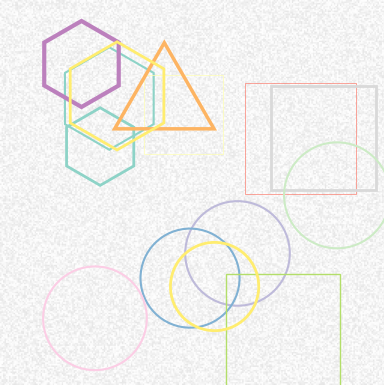[{"shape": "hexagon", "thickness": 2, "radius": 0.5, "center": [0.26, 0.619]}, {"shape": "hexagon", "thickness": 1.5, "radius": 0.67, "center": [0.284, 0.744]}, {"shape": "square", "thickness": 0.5, "radius": 0.51, "center": [0.477, 0.703]}, {"shape": "circle", "thickness": 1.5, "radius": 0.68, "center": [0.617, 0.342]}, {"shape": "square", "thickness": 0.5, "radius": 0.72, "center": [0.78, 0.639]}, {"shape": "circle", "thickness": 1.5, "radius": 0.64, "center": [0.494, 0.278]}, {"shape": "triangle", "thickness": 2.5, "radius": 0.75, "center": [0.427, 0.74]}, {"shape": "square", "thickness": 1, "radius": 0.74, "center": [0.734, 0.139]}, {"shape": "circle", "thickness": 1.5, "radius": 0.67, "center": [0.247, 0.173]}, {"shape": "square", "thickness": 2, "radius": 0.68, "center": [0.84, 0.641]}, {"shape": "hexagon", "thickness": 3, "radius": 0.56, "center": [0.212, 0.834]}, {"shape": "circle", "thickness": 1.5, "radius": 0.69, "center": [0.875, 0.493]}, {"shape": "hexagon", "thickness": 2, "radius": 0.7, "center": [0.304, 0.751]}, {"shape": "circle", "thickness": 2, "radius": 0.57, "center": [0.557, 0.256]}]